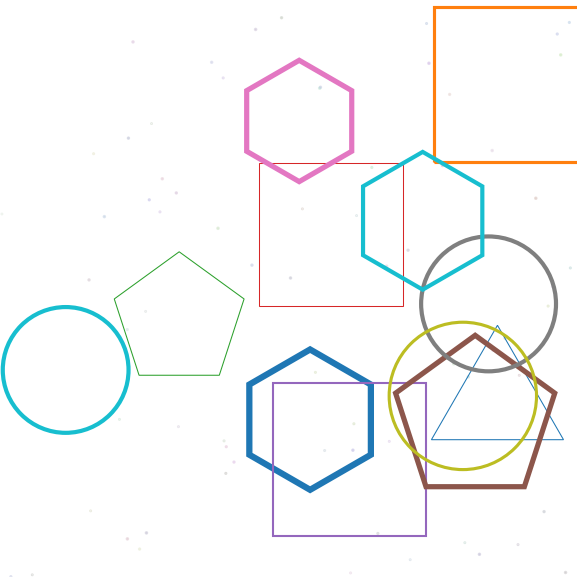[{"shape": "triangle", "thickness": 0.5, "radius": 0.66, "center": [0.861, 0.304]}, {"shape": "hexagon", "thickness": 3, "radius": 0.61, "center": [0.537, 0.272]}, {"shape": "square", "thickness": 1.5, "radius": 0.67, "center": [0.886, 0.852]}, {"shape": "pentagon", "thickness": 0.5, "radius": 0.59, "center": [0.31, 0.445]}, {"shape": "square", "thickness": 0.5, "radius": 0.62, "center": [0.573, 0.593]}, {"shape": "square", "thickness": 1, "radius": 0.66, "center": [0.605, 0.203]}, {"shape": "pentagon", "thickness": 2.5, "radius": 0.72, "center": [0.823, 0.274]}, {"shape": "hexagon", "thickness": 2.5, "radius": 0.53, "center": [0.518, 0.79]}, {"shape": "circle", "thickness": 2, "radius": 0.58, "center": [0.846, 0.473]}, {"shape": "circle", "thickness": 1.5, "radius": 0.64, "center": [0.801, 0.314]}, {"shape": "circle", "thickness": 2, "radius": 0.54, "center": [0.114, 0.359]}, {"shape": "hexagon", "thickness": 2, "radius": 0.6, "center": [0.732, 0.617]}]